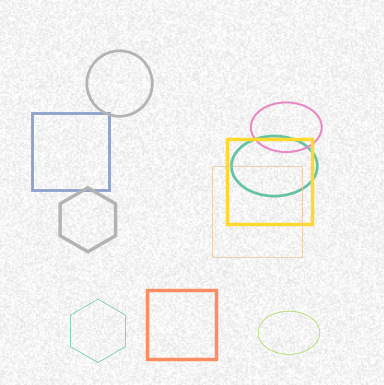[{"shape": "oval", "thickness": 2, "radius": 0.56, "center": [0.713, 0.569]}, {"shape": "hexagon", "thickness": 0.5, "radius": 0.41, "center": [0.254, 0.141]}, {"shape": "square", "thickness": 2.5, "radius": 0.45, "center": [0.472, 0.156]}, {"shape": "square", "thickness": 2, "radius": 0.5, "center": [0.184, 0.606]}, {"shape": "oval", "thickness": 1.5, "radius": 0.46, "center": [0.744, 0.669]}, {"shape": "oval", "thickness": 0.5, "radius": 0.4, "center": [0.751, 0.136]}, {"shape": "square", "thickness": 2.5, "radius": 0.55, "center": [0.7, 0.528]}, {"shape": "square", "thickness": 0.5, "radius": 0.59, "center": [0.668, 0.451]}, {"shape": "circle", "thickness": 2, "radius": 0.43, "center": [0.311, 0.783]}, {"shape": "hexagon", "thickness": 2.5, "radius": 0.42, "center": [0.228, 0.429]}]